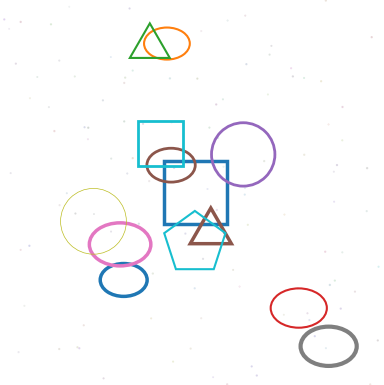[{"shape": "square", "thickness": 2.5, "radius": 0.41, "center": [0.508, 0.499]}, {"shape": "oval", "thickness": 2.5, "radius": 0.3, "center": [0.321, 0.273]}, {"shape": "oval", "thickness": 1.5, "radius": 0.3, "center": [0.434, 0.887]}, {"shape": "triangle", "thickness": 1.5, "radius": 0.3, "center": [0.389, 0.879]}, {"shape": "oval", "thickness": 1.5, "radius": 0.36, "center": [0.776, 0.2]}, {"shape": "circle", "thickness": 2, "radius": 0.41, "center": [0.632, 0.599]}, {"shape": "oval", "thickness": 2, "radius": 0.31, "center": [0.444, 0.571]}, {"shape": "triangle", "thickness": 2.5, "radius": 0.31, "center": [0.548, 0.398]}, {"shape": "oval", "thickness": 2.5, "radius": 0.4, "center": [0.312, 0.365]}, {"shape": "oval", "thickness": 3, "radius": 0.36, "center": [0.854, 0.101]}, {"shape": "circle", "thickness": 0.5, "radius": 0.43, "center": [0.243, 0.425]}, {"shape": "square", "thickness": 2, "radius": 0.29, "center": [0.417, 0.628]}, {"shape": "pentagon", "thickness": 1.5, "radius": 0.42, "center": [0.506, 0.368]}]